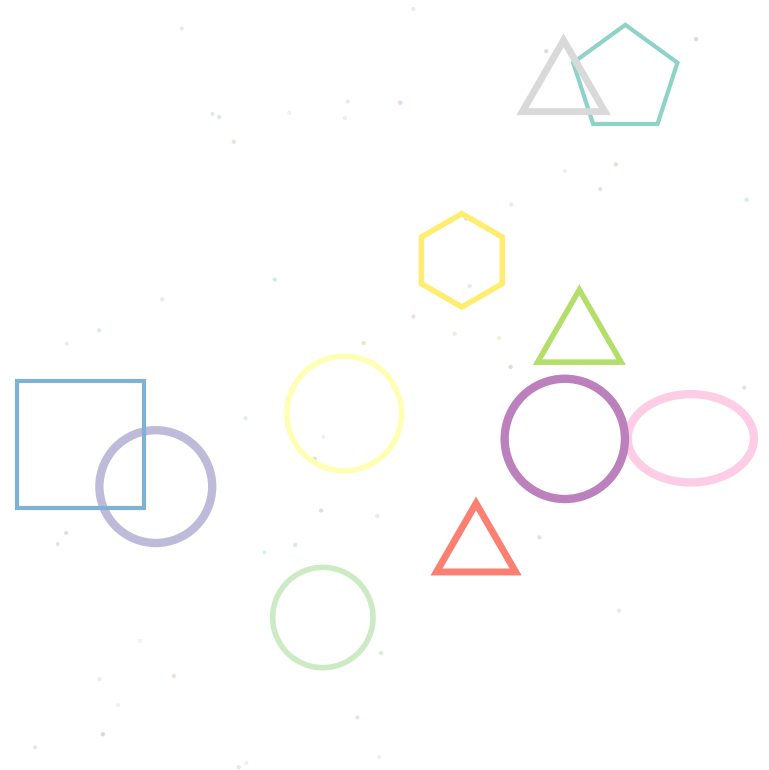[{"shape": "pentagon", "thickness": 1.5, "radius": 0.36, "center": [0.812, 0.897]}, {"shape": "circle", "thickness": 2, "radius": 0.37, "center": [0.447, 0.463]}, {"shape": "circle", "thickness": 3, "radius": 0.37, "center": [0.202, 0.368]}, {"shape": "triangle", "thickness": 2.5, "radius": 0.3, "center": [0.618, 0.287]}, {"shape": "square", "thickness": 1.5, "radius": 0.41, "center": [0.105, 0.423]}, {"shape": "triangle", "thickness": 2, "radius": 0.31, "center": [0.752, 0.561]}, {"shape": "oval", "thickness": 3, "radius": 0.41, "center": [0.897, 0.431]}, {"shape": "triangle", "thickness": 2.5, "radius": 0.31, "center": [0.732, 0.886]}, {"shape": "circle", "thickness": 3, "radius": 0.39, "center": [0.734, 0.43]}, {"shape": "circle", "thickness": 2, "radius": 0.33, "center": [0.419, 0.198]}, {"shape": "hexagon", "thickness": 2, "radius": 0.3, "center": [0.6, 0.662]}]